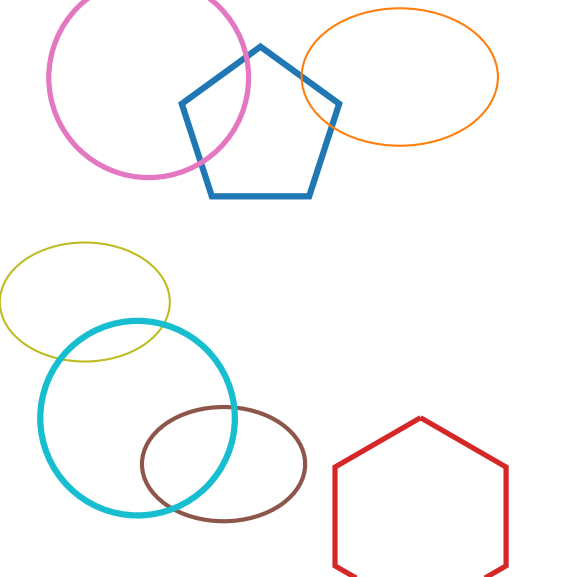[{"shape": "pentagon", "thickness": 3, "radius": 0.72, "center": [0.451, 0.775]}, {"shape": "oval", "thickness": 1, "radius": 0.85, "center": [0.692, 0.866]}, {"shape": "hexagon", "thickness": 2.5, "radius": 0.86, "center": [0.728, 0.105]}, {"shape": "oval", "thickness": 2, "radius": 0.71, "center": [0.387, 0.195]}, {"shape": "circle", "thickness": 2.5, "radius": 0.87, "center": [0.257, 0.865]}, {"shape": "oval", "thickness": 1, "radius": 0.74, "center": [0.147, 0.476]}, {"shape": "circle", "thickness": 3, "radius": 0.84, "center": [0.238, 0.275]}]